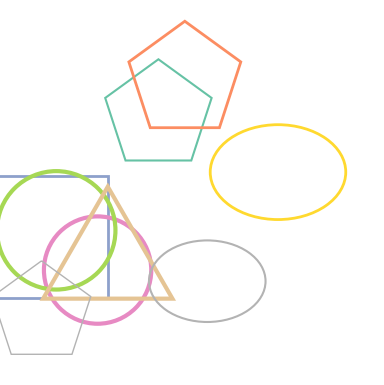[{"shape": "pentagon", "thickness": 1.5, "radius": 0.73, "center": [0.411, 0.701]}, {"shape": "pentagon", "thickness": 2, "radius": 0.76, "center": [0.48, 0.792]}, {"shape": "square", "thickness": 2, "radius": 0.79, "center": [0.123, 0.384]}, {"shape": "circle", "thickness": 3, "radius": 0.7, "center": [0.254, 0.299]}, {"shape": "circle", "thickness": 3, "radius": 0.77, "center": [0.146, 0.402]}, {"shape": "oval", "thickness": 2, "radius": 0.88, "center": [0.722, 0.553]}, {"shape": "triangle", "thickness": 3, "radius": 0.97, "center": [0.28, 0.321]}, {"shape": "pentagon", "thickness": 1, "radius": 0.67, "center": [0.108, 0.188]}, {"shape": "oval", "thickness": 1.5, "radius": 0.76, "center": [0.538, 0.27]}]